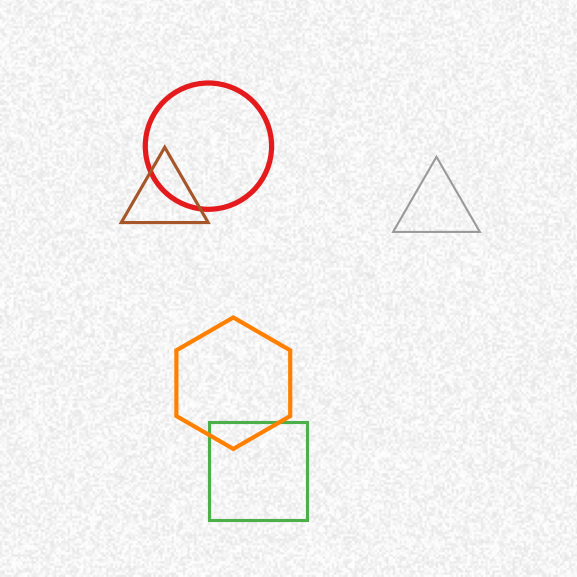[{"shape": "circle", "thickness": 2.5, "radius": 0.55, "center": [0.361, 0.746]}, {"shape": "square", "thickness": 1.5, "radius": 0.42, "center": [0.447, 0.183]}, {"shape": "hexagon", "thickness": 2, "radius": 0.57, "center": [0.404, 0.336]}, {"shape": "triangle", "thickness": 1.5, "radius": 0.43, "center": [0.285, 0.657]}, {"shape": "triangle", "thickness": 1, "radius": 0.43, "center": [0.756, 0.641]}]